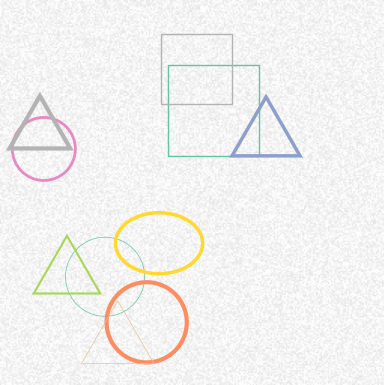[{"shape": "circle", "thickness": 0.5, "radius": 0.51, "center": [0.273, 0.281]}, {"shape": "square", "thickness": 1, "radius": 0.59, "center": [0.554, 0.712]}, {"shape": "circle", "thickness": 3, "radius": 0.52, "center": [0.381, 0.163]}, {"shape": "triangle", "thickness": 2.5, "radius": 0.51, "center": [0.691, 0.646]}, {"shape": "circle", "thickness": 2, "radius": 0.41, "center": [0.114, 0.613]}, {"shape": "triangle", "thickness": 1.5, "radius": 0.5, "center": [0.174, 0.288]}, {"shape": "oval", "thickness": 2.5, "radius": 0.57, "center": [0.413, 0.368]}, {"shape": "triangle", "thickness": 0.5, "radius": 0.54, "center": [0.306, 0.11]}, {"shape": "triangle", "thickness": 3, "radius": 0.46, "center": [0.104, 0.66]}, {"shape": "square", "thickness": 1, "radius": 0.46, "center": [0.511, 0.82]}]